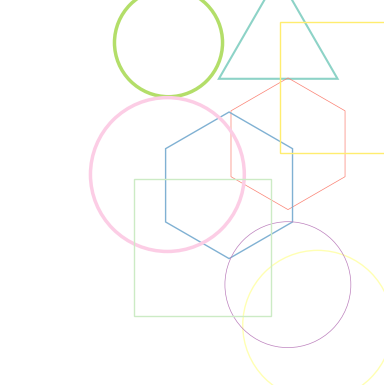[{"shape": "triangle", "thickness": 1.5, "radius": 0.89, "center": [0.723, 0.884]}, {"shape": "circle", "thickness": 1, "radius": 0.97, "center": [0.825, 0.155]}, {"shape": "hexagon", "thickness": 0.5, "radius": 0.86, "center": [0.748, 0.627]}, {"shape": "hexagon", "thickness": 1, "radius": 0.95, "center": [0.595, 0.519]}, {"shape": "circle", "thickness": 2.5, "radius": 0.7, "center": [0.438, 0.889]}, {"shape": "circle", "thickness": 2.5, "radius": 1.0, "center": [0.435, 0.547]}, {"shape": "circle", "thickness": 0.5, "radius": 0.82, "center": [0.748, 0.261]}, {"shape": "square", "thickness": 1, "radius": 0.89, "center": [0.526, 0.356]}, {"shape": "square", "thickness": 1, "radius": 0.85, "center": [0.895, 0.773]}]